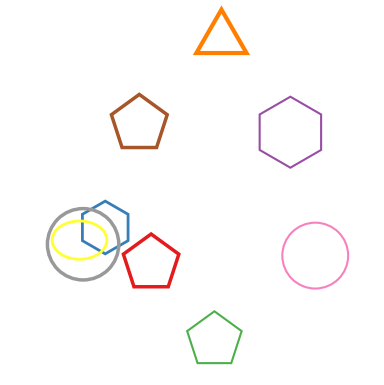[{"shape": "pentagon", "thickness": 2.5, "radius": 0.38, "center": [0.392, 0.316]}, {"shape": "hexagon", "thickness": 2, "radius": 0.34, "center": [0.273, 0.409]}, {"shape": "pentagon", "thickness": 1.5, "radius": 0.37, "center": [0.557, 0.117]}, {"shape": "hexagon", "thickness": 1.5, "radius": 0.46, "center": [0.754, 0.657]}, {"shape": "triangle", "thickness": 3, "radius": 0.38, "center": [0.575, 0.9]}, {"shape": "oval", "thickness": 2, "radius": 0.36, "center": [0.207, 0.376]}, {"shape": "pentagon", "thickness": 2.5, "radius": 0.38, "center": [0.362, 0.679]}, {"shape": "circle", "thickness": 1.5, "radius": 0.43, "center": [0.819, 0.336]}, {"shape": "circle", "thickness": 2.5, "radius": 0.46, "center": [0.216, 0.366]}]